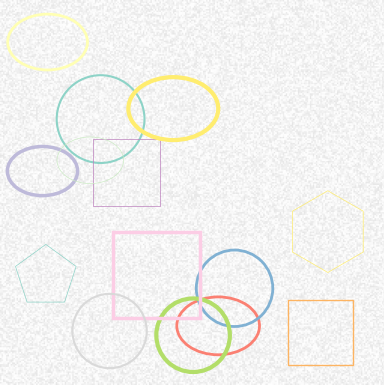[{"shape": "pentagon", "thickness": 0.5, "radius": 0.41, "center": [0.119, 0.282]}, {"shape": "circle", "thickness": 1.5, "radius": 0.57, "center": [0.261, 0.691]}, {"shape": "oval", "thickness": 2, "radius": 0.52, "center": [0.124, 0.891]}, {"shape": "oval", "thickness": 2.5, "radius": 0.46, "center": [0.11, 0.556]}, {"shape": "oval", "thickness": 2, "radius": 0.54, "center": [0.567, 0.154]}, {"shape": "circle", "thickness": 2, "radius": 0.5, "center": [0.609, 0.251]}, {"shape": "square", "thickness": 1, "radius": 0.42, "center": [0.833, 0.136]}, {"shape": "circle", "thickness": 3, "radius": 0.48, "center": [0.502, 0.129]}, {"shape": "square", "thickness": 2.5, "radius": 0.56, "center": [0.407, 0.286]}, {"shape": "circle", "thickness": 1.5, "radius": 0.48, "center": [0.285, 0.14]}, {"shape": "square", "thickness": 0.5, "radius": 0.43, "center": [0.328, 0.552]}, {"shape": "oval", "thickness": 0.5, "radius": 0.43, "center": [0.235, 0.584]}, {"shape": "hexagon", "thickness": 0.5, "radius": 0.53, "center": [0.852, 0.398]}, {"shape": "oval", "thickness": 3, "radius": 0.58, "center": [0.45, 0.718]}]